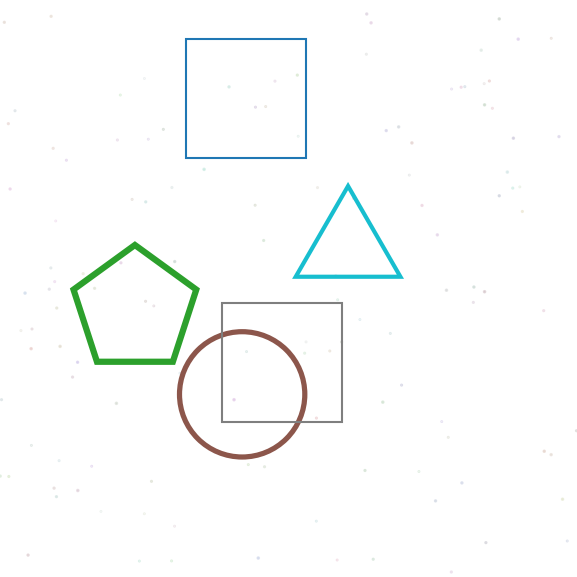[{"shape": "square", "thickness": 1, "radius": 0.52, "center": [0.426, 0.829]}, {"shape": "pentagon", "thickness": 3, "radius": 0.56, "center": [0.234, 0.463]}, {"shape": "circle", "thickness": 2.5, "radius": 0.54, "center": [0.419, 0.316]}, {"shape": "square", "thickness": 1, "radius": 0.52, "center": [0.489, 0.372]}, {"shape": "triangle", "thickness": 2, "radius": 0.52, "center": [0.603, 0.572]}]